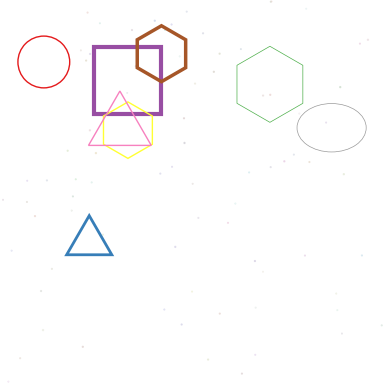[{"shape": "circle", "thickness": 1, "radius": 0.34, "center": [0.114, 0.839]}, {"shape": "triangle", "thickness": 2, "radius": 0.34, "center": [0.232, 0.372]}, {"shape": "hexagon", "thickness": 0.5, "radius": 0.49, "center": [0.701, 0.781]}, {"shape": "square", "thickness": 3, "radius": 0.43, "center": [0.332, 0.79]}, {"shape": "hexagon", "thickness": 1, "radius": 0.37, "center": [0.332, 0.662]}, {"shape": "hexagon", "thickness": 2.5, "radius": 0.36, "center": [0.419, 0.86]}, {"shape": "triangle", "thickness": 1, "radius": 0.47, "center": [0.311, 0.669]}, {"shape": "oval", "thickness": 0.5, "radius": 0.45, "center": [0.861, 0.668]}]